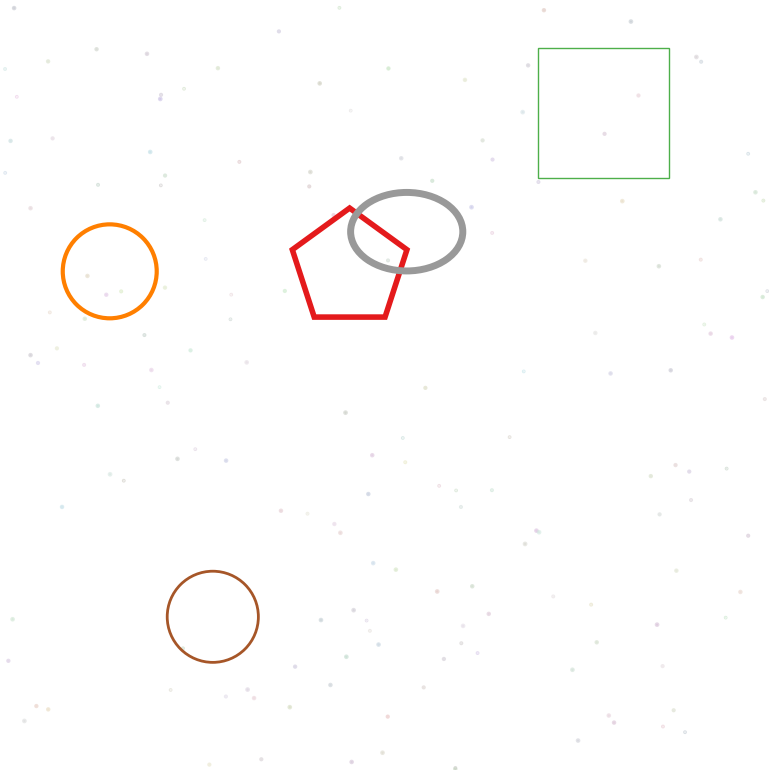[{"shape": "pentagon", "thickness": 2, "radius": 0.39, "center": [0.454, 0.652]}, {"shape": "square", "thickness": 0.5, "radius": 0.42, "center": [0.784, 0.854]}, {"shape": "circle", "thickness": 1.5, "radius": 0.31, "center": [0.143, 0.648]}, {"shape": "circle", "thickness": 1, "radius": 0.3, "center": [0.276, 0.199]}, {"shape": "oval", "thickness": 2.5, "radius": 0.36, "center": [0.528, 0.699]}]